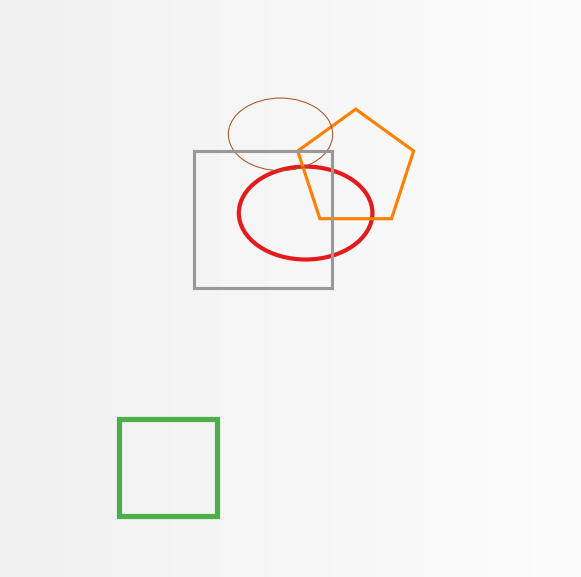[{"shape": "oval", "thickness": 2, "radius": 0.57, "center": [0.526, 0.63]}, {"shape": "square", "thickness": 2.5, "radius": 0.42, "center": [0.288, 0.189]}, {"shape": "pentagon", "thickness": 1.5, "radius": 0.52, "center": [0.612, 0.705]}, {"shape": "oval", "thickness": 0.5, "radius": 0.45, "center": [0.483, 0.766]}, {"shape": "square", "thickness": 1.5, "radius": 0.59, "center": [0.452, 0.619]}]